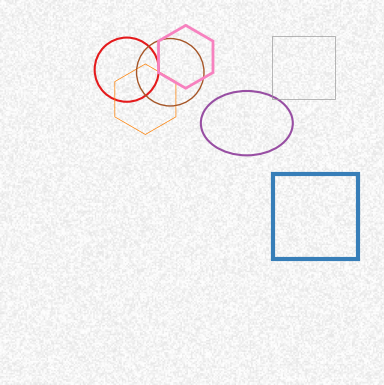[{"shape": "circle", "thickness": 1.5, "radius": 0.42, "center": [0.329, 0.819]}, {"shape": "square", "thickness": 3, "radius": 0.55, "center": [0.82, 0.438]}, {"shape": "oval", "thickness": 1.5, "radius": 0.6, "center": [0.641, 0.68]}, {"shape": "hexagon", "thickness": 0.5, "radius": 0.46, "center": [0.378, 0.742]}, {"shape": "circle", "thickness": 1, "radius": 0.44, "center": [0.442, 0.812]}, {"shape": "hexagon", "thickness": 2, "radius": 0.41, "center": [0.482, 0.852]}, {"shape": "square", "thickness": 0.5, "radius": 0.41, "center": [0.788, 0.825]}]